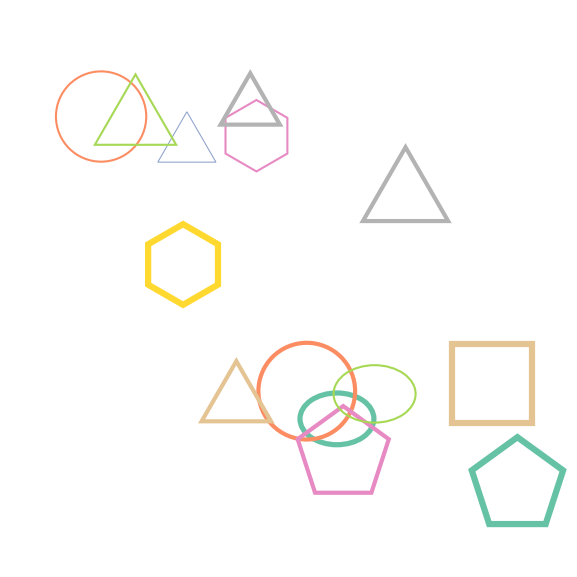[{"shape": "oval", "thickness": 2.5, "radius": 0.32, "center": [0.583, 0.274]}, {"shape": "pentagon", "thickness": 3, "radius": 0.42, "center": [0.896, 0.159]}, {"shape": "circle", "thickness": 1, "radius": 0.39, "center": [0.175, 0.797]}, {"shape": "circle", "thickness": 2, "radius": 0.42, "center": [0.531, 0.322]}, {"shape": "triangle", "thickness": 0.5, "radius": 0.29, "center": [0.324, 0.747]}, {"shape": "pentagon", "thickness": 2, "radius": 0.41, "center": [0.594, 0.213]}, {"shape": "hexagon", "thickness": 1, "radius": 0.31, "center": [0.444, 0.764]}, {"shape": "triangle", "thickness": 1, "radius": 0.41, "center": [0.235, 0.789]}, {"shape": "oval", "thickness": 1, "radius": 0.36, "center": [0.649, 0.317]}, {"shape": "hexagon", "thickness": 3, "radius": 0.35, "center": [0.317, 0.541]}, {"shape": "square", "thickness": 3, "radius": 0.35, "center": [0.852, 0.335]}, {"shape": "triangle", "thickness": 2, "radius": 0.35, "center": [0.409, 0.304]}, {"shape": "triangle", "thickness": 2, "radius": 0.3, "center": [0.433, 0.813]}, {"shape": "triangle", "thickness": 2, "radius": 0.43, "center": [0.702, 0.659]}]